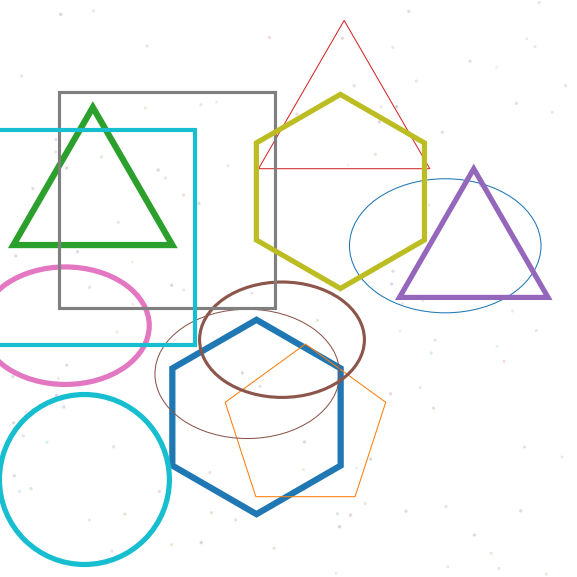[{"shape": "oval", "thickness": 0.5, "radius": 0.83, "center": [0.771, 0.574]}, {"shape": "hexagon", "thickness": 3, "radius": 0.84, "center": [0.444, 0.277]}, {"shape": "pentagon", "thickness": 0.5, "radius": 0.73, "center": [0.529, 0.257]}, {"shape": "triangle", "thickness": 3, "radius": 0.79, "center": [0.161, 0.654]}, {"shape": "triangle", "thickness": 0.5, "radius": 0.86, "center": [0.596, 0.793]}, {"shape": "triangle", "thickness": 2.5, "radius": 0.74, "center": [0.82, 0.558]}, {"shape": "oval", "thickness": 1.5, "radius": 0.71, "center": [0.488, 0.411]}, {"shape": "oval", "thickness": 0.5, "radius": 0.8, "center": [0.428, 0.352]}, {"shape": "oval", "thickness": 2.5, "radius": 0.73, "center": [0.113, 0.435]}, {"shape": "square", "thickness": 1.5, "radius": 0.93, "center": [0.289, 0.653]}, {"shape": "hexagon", "thickness": 2.5, "radius": 0.84, "center": [0.589, 0.668]}, {"shape": "circle", "thickness": 2.5, "radius": 0.74, "center": [0.146, 0.169]}, {"shape": "square", "thickness": 2, "radius": 0.93, "center": [0.152, 0.588]}]